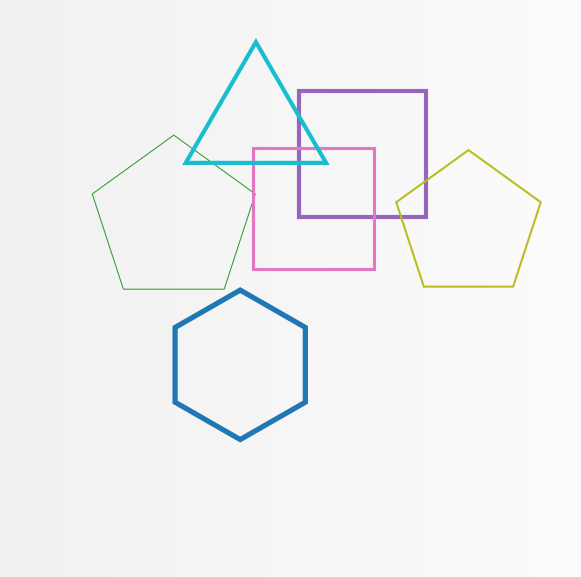[{"shape": "hexagon", "thickness": 2.5, "radius": 0.65, "center": [0.413, 0.367]}, {"shape": "pentagon", "thickness": 0.5, "radius": 0.74, "center": [0.299, 0.618]}, {"shape": "square", "thickness": 2, "radius": 0.55, "center": [0.624, 0.733]}, {"shape": "square", "thickness": 1.5, "radius": 0.52, "center": [0.539, 0.638]}, {"shape": "pentagon", "thickness": 1, "radius": 0.65, "center": [0.806, 0.609]}, {"shape": "triangle", "thickness": 2, "radius": 0.7, "center": [0.44, 0.787]}]